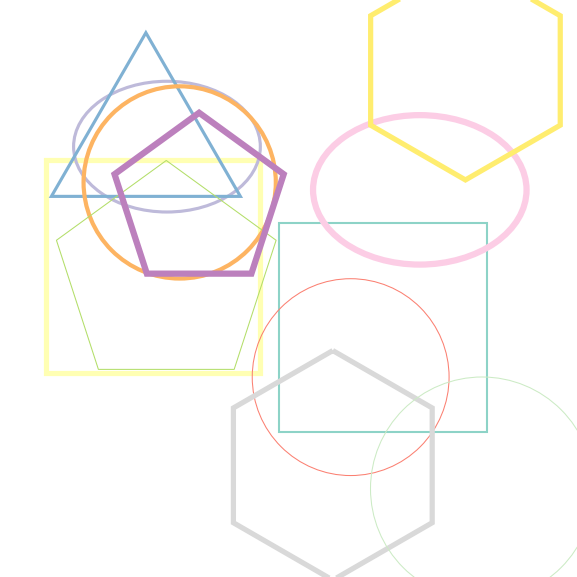[{"shape": "square", "thickness": 1, "radius": 0.9, "center": [0.663, 0.432]}, {"shape": "square", "thickness": 2.5, "radius": 0.92, "center": [0.265, 0.537]}, {"shape": "oval", "thickness": 1.5, "radius": 0.81, "center": [0.289, 0.745]}, {"shape": "circle", "thickness": 0.5, "radius": 0.85, "center": [0.607, 0.346]}, {"shape": "triangle", "thickness": 1.5, "radius": 0.94, "center": [0.253, 0.754]}, {"shape": "circle", "thickness": 2, "radius": 0.83, "center": [0.311, 0.683]}, {"shape": "pentagon", "thickness": 0.5, "radius": 1.0, "center": [0.288, 0.521]}, {"shape": "oval", "thickness": 3, "radius": 0.92, "center": [0.727, 0.67]}, {"shape": "hexagon", "thickness": 2.5, "radius": 0.99, "center": [0.576, 0.193]}, {"shape": "pentagon", "thickness": 3, "radius": 0.77, "center": [0.345, 0.65]}, {"shape": "circle", "thickness": 0.5, "radius": 0.97, "center": [0.835, 0.153]}, {"shape": "hexagon", "thickness": 2.5, "radius": 0.95, "center": [0.806, 0.877]}]